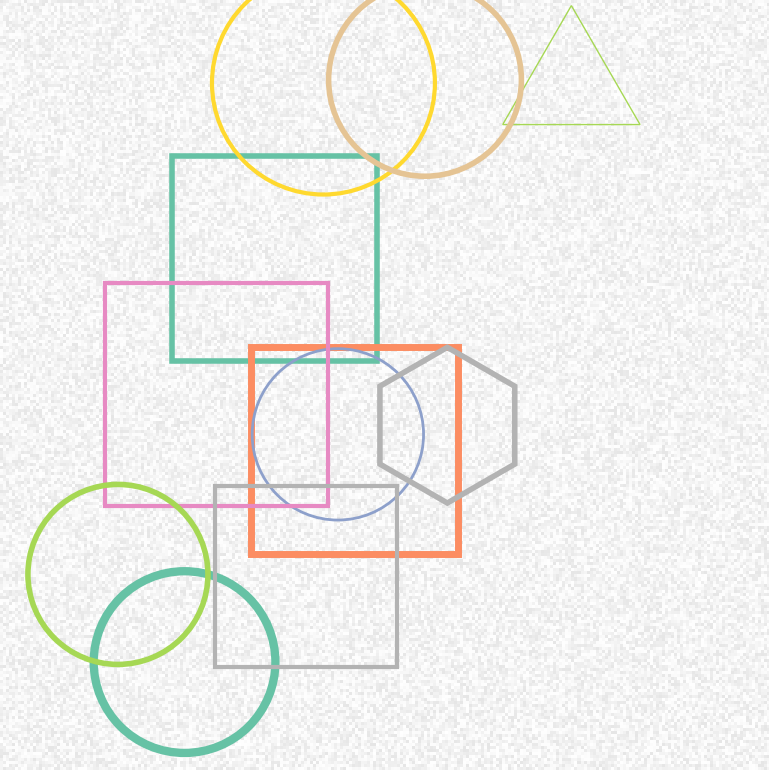[{"shape": "circle", "thickness": 3, "radius": 0.59, "center": [0.24, 0.14]}, {"shape": "square", "thickness": 2, "radius": 0.66, "center": [0.356, 0.664]}, {"shape": "square", "thickness": 2.5, "radius": 0.67, "center": [0.46, 0.415]}, {"shape": "circle", "thickness": 1, "radius": 0.56, "center": [0.439, 0.436]}, {"shape": "square", "thickness": 1.5, "radius": 0.72, "center": [0.281, 0.488]}, {"shape": "triangle", "thickness": 0.5, "radius": 0.51, "center": [0.742, 0.89]}, {"shape": "circle", "thickness": 2, "radius": 0.58, "center": [0.153, 0.254]}, {"shape": "circle", "thickness": 1.5, "radius": 0.72, "center": [0.42, 0.892]}, {"shape": "circle", "thickness": 2, "radius": 0.63, "center": [0.552, 0.896]}, {"shape": "square", "thickness": 1.5, "radius": 0.59, "center": [0.398, 0.251]}, {"shape": "hexagon", "thickness": 2, "radius": 0.51, "center": [0.581, 0.448]}]